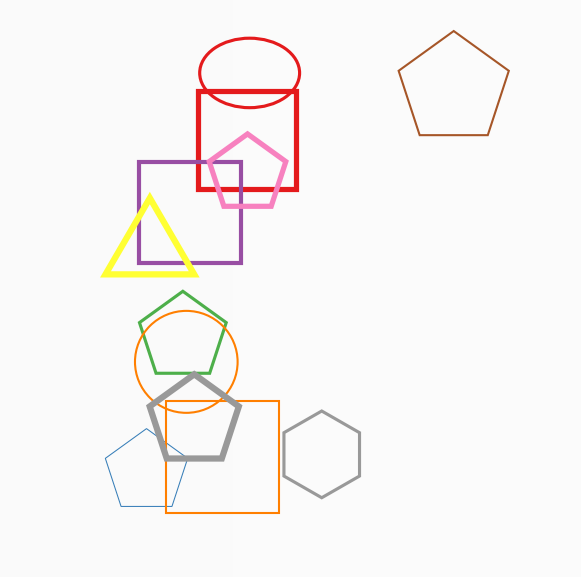[{"shape": "square", "thickness": 2.5, "radius": 0.42, "center": [0.425, 0.757]}, {"shape": "oval", "thickness": 1.5, "radius": 0.43, "center": [0.43, 0.873]}, {"shape": "pentagon", "thickness": 0.5, "radius": 0.37, "center": [0.252, 0.182]}, {"shape": "pentagon", "thickness": 1.5, "radius": 0.39, "center": [0.315, 0.416]}, {"shape": "square", "thickness": 2, "radius": 0.44, "center": [0.328, 0.631]}, {"shape": "circle", "thickness": 1, "radius": 0.44, "center": [0.321, 0.373]}, {"shape": "square", "thickness": 1, "radius": 0.49, "center": [0.383, 0.208]}, {"shape": "triangle", "thickness": 3, "radius": 0.44, "center": [0.258, 0.568]}, {"shape": "pentagon", "thickness": 1, "radius": 0.5, "center": [0.781, 0.846]}, {"shape": "pentagon", "thickness": 2.5, "radius": 0.35, "center": [0.426, 0.698]}, {"shape": "hexagon", "thickness": 1.5, "radius": 0.38, "center": [0.554, 0.212]}, {"shape": "pentagon", "thickness": 3, "radius": 0.4, "center": [0.334, 0.27]}]